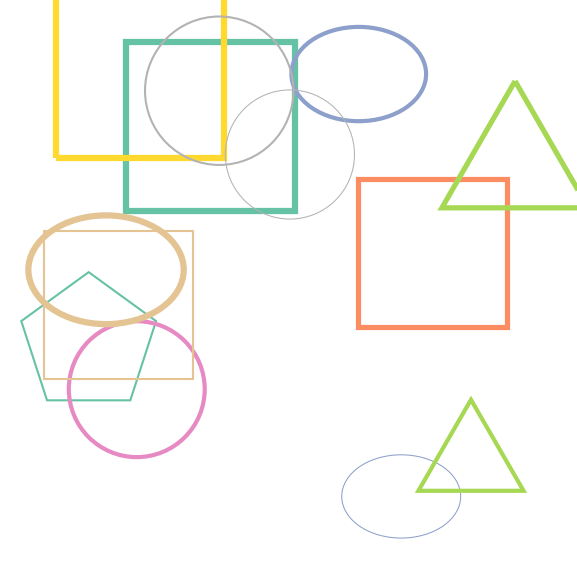[{"shape": "pentagon", "thickness": 1, "radius": 0.61, "center": [0.154, 0.405]}, {"shape": "square", "thickness": 3, "radius": 0.73, "center": [0.364, 0.78]}, {"shape": "square", "thickness": 2.5, "radius": 0.64, "center": [0.749, 0.561]}, {"shape": "oval", "thickness": 2, "radius": 0.58, "center": [0.621, 0.871]}, {"shape": "oval", "thickness": 0.5, "radius": 0.51, "center": [0.695, 0.14]}, {"shape": "circle", "thickness": 2, "radius": 0.59, "center": [0.237, 0.325]}, {"shape": "triangle", "thickness": 2, "radius": 0.53, "center": [0.816, 0.202]}, {"shape": "triangle", "thickness": 2.5, "radius": 0.73, "center": [0.892, 0.712]}, {"shape": "square", "thickness": 3, "radius": 0.73, "center": [0.243, 0.871]}, {"shape": "oval", "thickness": 3, "radius": 0.67, "center": [0.184, 0.532]}, {"shape": "square", "thickness": 1, "radius": 0.64, "center": [0.205, 0.471]}, {"shape": "circle", "thickness": 0.5, "radius": 0.56, "center": [0.502, 0.732]}, {"shape": "circle", "thickness": 1, "radius": 0.64, "center": [0.38, 0.842]}]